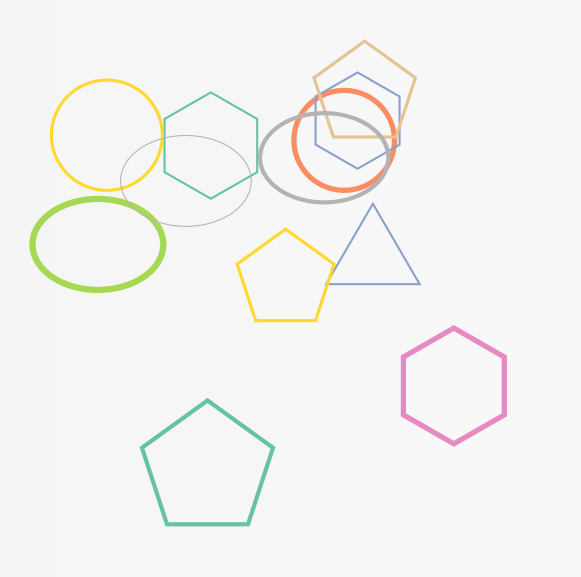[{"shape": "hexagon", "thickness": 1, "radius": 0.46, "center": [0.363, 0.747]}, {"shape": "pentagon", "thickness": 2, "radius": 0.59, "center": [0.357, 0.187]}, {"shape": "circle", "thickness": 2.5, "radius": 0.43, "center": [0.592, 0.756]}, {"shape": "hexagon", "thickness": 1, "radius": 0.42, "center": [0.615, 0.79]}, {"shape": "triangle", "thickness": 1, "radius": 0.46, "center": [0.642, 0.554]}, {"shape": "hexagon", "thickness": 2.5, "radius": 0.5, "center": [0.781, 0.331]}, {"shape": "oval", "thickness": 3, "radius": 0.56, "center": [0.168, 0.576]}, {"shape": "pentagon", "thickness": 1.5, "radius": 0.44, "center": [0.491, 0.515]}, {"shape": "circle", "thickness": 1.5, "radius": 0.48, "center": [0.184, 0.765]}, {"shape": "pentagon", "thickness": 1.5, "radius": 0.46, "center": [0.627, 0.836]}, {"shape": "oval", "thickness": 2, "radius": 0.55, "center": [0.558, 0.726]}, {"shape": "oval", "thickness": 0.5, "radius": 0.56, "center": [0.32, 0.686]}]